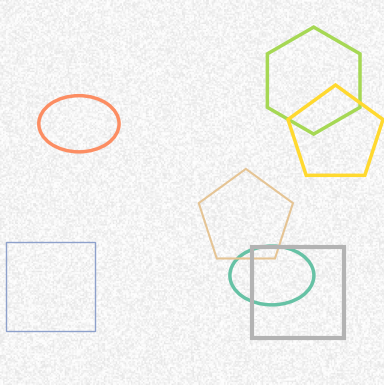[{"shape": "oval", "thickness": 2.5, "radius": 0.55, "center": [0.706, 0.285]}, {"shape": "oval", "thickness": 2.5, "radius": 0.52, "center": [0.205, 0.679]}, {"shape": "square", "thickness": 1, "radius": 0.58, "center": [0.132, 0.256]}, {"shape": "hexagon", "thickness": 2.5, "radius": 0.69, "center": [0.815, 0.791]}, {"shape": "pentagon", "thickness": 2.5, "radius": 0.65, "center": [0.871, 0.65]}, {"shape": "pentagon", "thickness": 1.5, "radius": 0.64, "center": [0.639, 0.433]}, {"shape": "square", "thickness": 3, "radius": 0.59, "center": [0.774, 0.241]}]